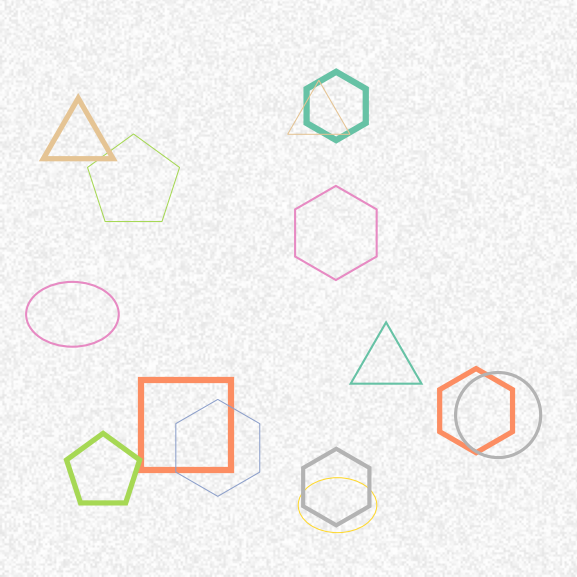[{"shape": "hexagon", "thickness": 3, "radius": 0.3, "center": [0.582, 0.816]}, {"shape": "triangle", "thickness": 1, "radius": 0.35, "center": [0.669, 0.37]}, {"shape": "hexagon", "thickness": 2.5, "radius": 0.36, "center": [0.824, 0.288]}, {"shape": "square", "thickness": 3, "radius": 0.39, "center": [0.322, 0.263]}, {"shape": "hexagon", "thickness": 0.5, "radius": 0.42, "center": [0.377, 0.224]}, {"shape": "hexagon", "thickness": 1, "radius": 0.41, "center": [0.582, 0.596]}, {"shape": "oval", "thickness": 1, "radius": 0.4, "center": [0.125, 0.455]}, {"shape": "pentagon", "thickness": 2.5, "radius": 0.33, "center": [0.179, 0.182]}, {"shape": "pentagon", "thickness": 0.5, "radius": 0.42, "center": [0.231, 0.683]}, {"shape": "oval", "thickness": 0.5, "radius": 0.34, "center": [0.584, 0.124]}, {"shape": "triangle", "thickness": 0.5, "radius": 0.31, "center": [0.552, 0.798]}, {"shape": "triangle", "thickness": 2.5, "radius": 0.35, "center": [0.135, 0.759]}, {"shape": "circle", "thickness": 1.5, "radius": 0.37, "center": [0.863, 0.28]}, {"shape": "hexagon", "thickness": 2, "radius": 0.33, "center": [0.582, 0.156]}]